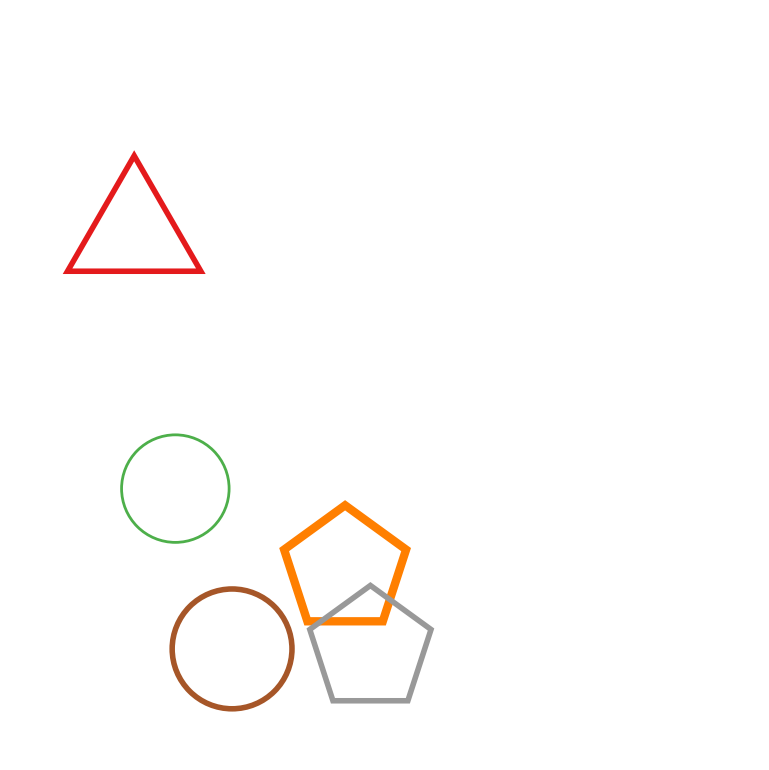[{"shape": "triangle", "thickness": 2, "radius": 0.5, "center": [0.174, 0.698]}, {"shape": "circle", "thickness": 1, "radius": 0.35, "center": [0.228, 0.365]}, {"shape": "pentagon", "thickness": 3, "radius": 0.42, "center": [0.448, 0.26]}, {"shape": "circle", "thickness": 2, "radius": 0.39, "center": [0.301, 0.157]}, {"shape": "pentagon", "thickness": 2, "radius": 0.41, "center": [0.481, 0.157]}]